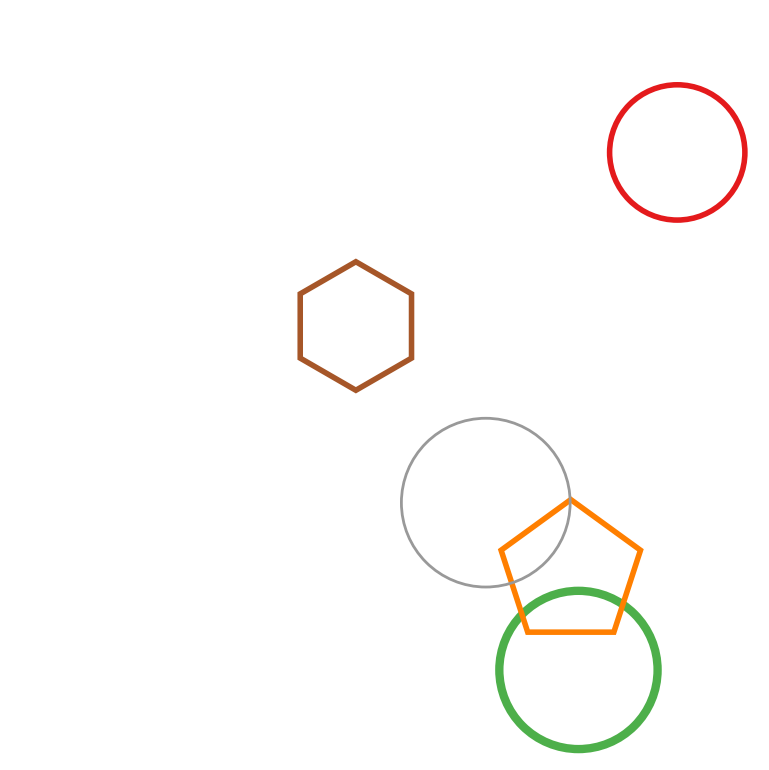[{"shape": "circle", "thickness": 2, "radius": 0.44, "center": [0.88, 0.802]}, {"shape": "circle", "thickness": 3, "radius": 0.51, "center": [0.751, 0.13]}, {"shape": "pentagon", "thickness": 2, "radius": 0.48, "center": [0.741, 0.256]}, {"shape": "hexagon", "thickness": 2, "radius": 0.42, "center": [0.462, 0.577]}, {"shape": "circle", "thickness": 1, "radius": 0.55, "center": [0.631, 0.347]}]